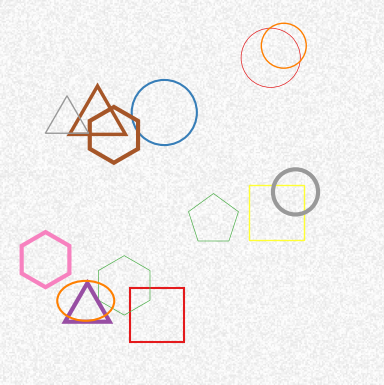[{"shape": "square", "thickness": 1.5, "radius": 0.35, "center": [0.408, 0.182]}, {"shape": "circle", "thickness": 0.5, "radius": 0.38, "center": [0.703, 0.85]}, {"shape": "circle", "thickness": 1.5, "radius": 0.42, "center": [0.427, 0.708]}, {"shape": "pentagon", "thickness": 0.5, "radius": 0.34, "center": [0.554, 0.429]}, {"shape": "hexagon", "thickness": 0.5, "radius": 0.39, "center": [0.323, 0.259]}, {"shape": "triangle", "thickness": 3, "radius": 0.33, "center": [0.227, 0.198]}, {"shape": "circle", "thickness": 1, "radius": 0.29, "center": [0.737, 0.881]}, {"shape": "oval", "thickness": 1.5, "radius": 0.37, "center": [0.223, 0.219]}, {"shape": "square", "thickness": 1, "radius": 0.36, "center": [0.718, 0.447]}, {"shape": "triangle", "thickness": 2.5, "radius": 0.42, "center": [0.253, 0.693]}, {"shape": "hexagon", "thickness": 3, "radius": 0.36, "center": [0.296, 0.65]}, {"shape": "hexagon", "thickness": 3, "radius": 0.36, "center": [0.118, 0.326]}, {"shape": "circle", "thickness": 3, "radius": 0.29, "center": [0.768, 0.502]}, {"shape": "triangle", "thickness": 1, "radius": 0.32, "center": [0.174, 0.686]}]